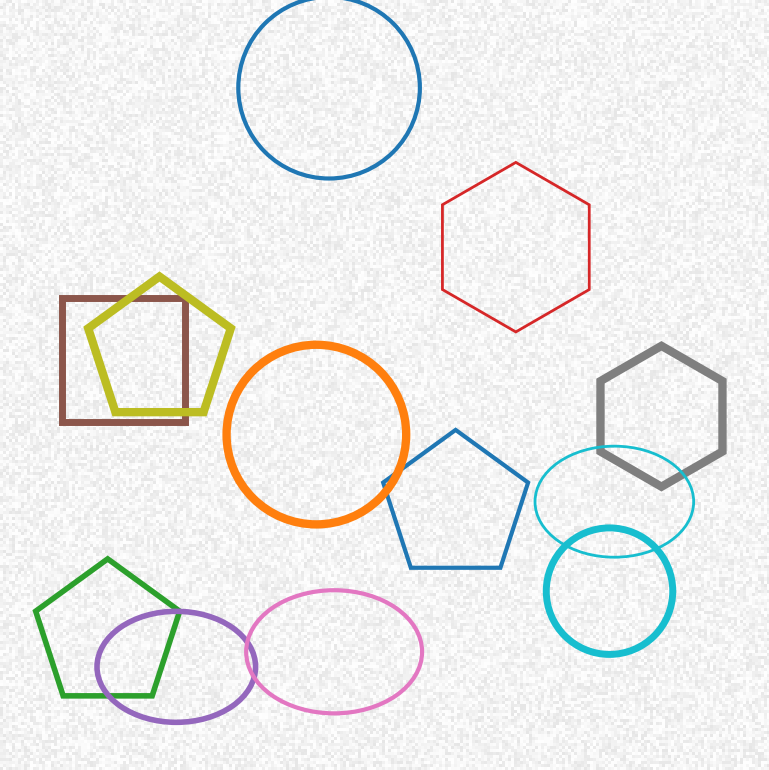[{"shape": "circle", "thickness": 1.5, "radius": 0.59, "center": [0.427, 0.886]}, {"shape": "pentagon", "thickness": 1.5, "radius": 0.49, "center": [0.592, 0.343]}, {"shape": "circle", "thickness": 3, "radius": 0.58, "center": [0.411, 0.436]}, {"shape": "pentagon", "thickness": 2, "radius": 0.49, "center": [0.14, 0.176]}, {"shape": "hexagon", "thickness": 1, "radius": 0.55, "center": [0.67, 0.679]}, {"shape": "oval", "thickness": 2, "radius": 0.51, "center": [0.229, 0.134]}, {"shape": "square", "thickness": 2.5, "radius": 0.4, "center": [0.16, 0.532]}, {"shape": "oval", "thickness": 1.5, "radius": 0.57, "center": [0.434, 0.154]}, {"shape": "hexagon", "thickness": 3, "radius": 0.46, "center": [0.859, 0.459]}, {"shape": "pentagon", "thickness": 3, "radius": 0.49, "center": [0.207, 0.544]}, {"shape": "circle", "thickness": 2.5, "radius": 0.41, "center": [0.792, 0.232]}, {"shape": "oval", "thickness": 1, "radius": 0.52, "center": [0.798, 0.348]}]